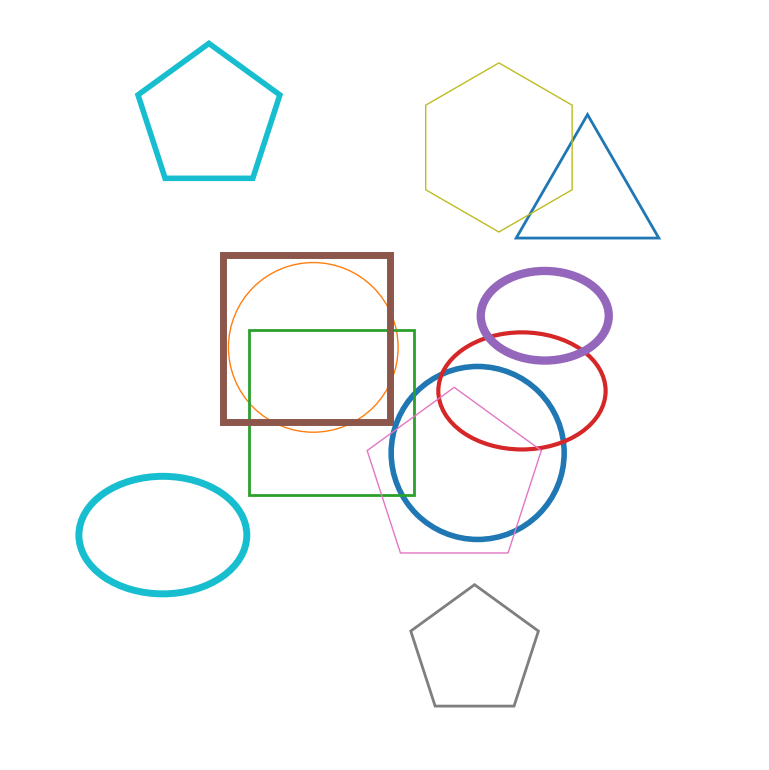[{"shape": "triangle", "thickness": 1, "radius": 0.53, "center": [0.763, 0.744]}, {"shape": "circle", "thickness": 2, "radius": 0.56, "center": [0.62, 0.412]}, {"shape": "circle", "thickness": 0.5, "radius": 0.55, "center": [0.407, 0.549]}, {"shape": "square", "thickness": 1, "radius": 0.54, "center": [0.43, 0.464]}, {"shape": "oval", "thickness": 1.5, "radius": 0.54, "center": [0.678, 0.492]}, {"shape": "oval", "thickness": 3, "radius": 0.42, "center": [0.707, 0.59]}, {"shape": "square", "thickness": 2.5, "radius": 0.54, "center": [0.398, 0.56]}, {"shape": "pentagon", "thickness": 0.5, "radius": 0.59, "center": [0.59, 0.378]}, {"shape": "pentagon", "thickness": 1, "radius": 0.44, "center": [0.616, 0.153]}, {"shape": "hexagon", "thickness": 0.5, "radius": 0.55, "center": [0.648, 0.809]}, {"shape": "oval", "thickness": 2.5, "radius": 0.55, "center": [0.211, 0.305]}, {"shape": "pentagon", "thickness": 2, "radius": 0.48, "center": [0.271, 0.847]}]